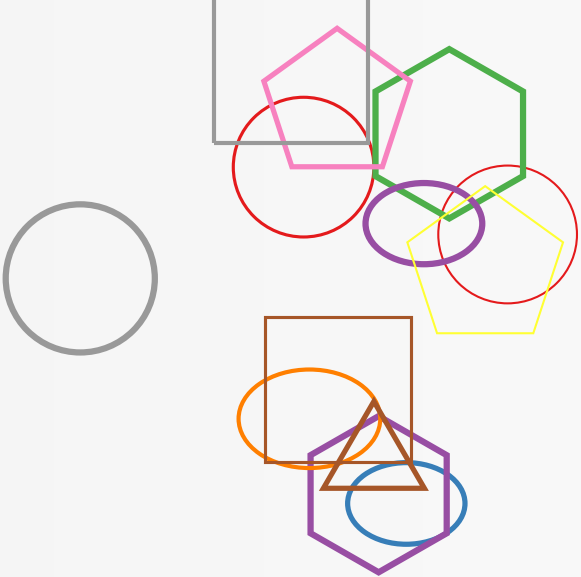[{"shape": "circle", "thickness": 1, "radius": 0.6, "center": [0.873, 0.593]}, {"shape": "circle", "thickness": 1.5, "radius": 0.6, "center": [0.522, 0.71]}, {"shape": "oval", "thickness": 2.5, "radius": 0.5, "center": [0.699, 0.127]}, {"shape": "hexagon", "thickness": 3, "radius": 0.73, "center": [0.773, 0.767]}, {"shape": "oval", "thickness": 3, "radius": 0.5, "center": [0.729, 0.612]}, {"shape": "hexagon", "thickness": 3, "radius": 0.68, "center": [0.651, 0.143]}, {"shape": "oval", "thickness": 2, "radius": 0.61, "center": [0.532, 0.274]}, {"shape": "pentagon", "thickness": 1, "radius": 0.7, "center": [0.835, 0.536]}, {"shape": "square", "thickness": 1.5, "radius": 0.63, "center": [0.581, 0.325]}, {"shape": "triangle", "thickness": 2.5, "radius": 0.5, "center": [0.643, 0.204]}, {"shape": "pentagon", "thickness": 2.5, "radius": 0.66, "center": [0.58, 0.818]}, {"shape": "square", "thickness": 2, "radius": 0.66, "center": [0.5, 0.884]}, {"shape": "circle", "thickness": 3, "radius": 0.64, "center": [0.138, 0.517]}]